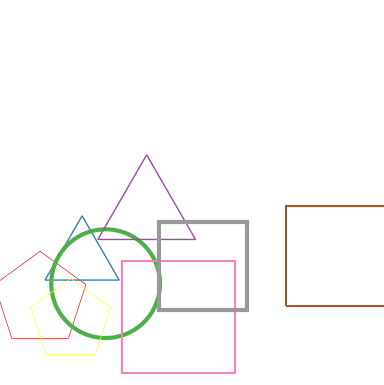[{"shape": "pentagon", "thickness": 0.5, "radius": 0.63, "center": [0.104, 0.222]}, {"shape": "triangle", "thickness": 1, "radius": 0.56, "center": [0.213, 0.328]}, {"shape": "circle", "thickness": 3, "radius": 0.71, "center": [0.274, 0.263]}, {"shape": "triangle", "thickness": 1, "radius": 0.73, "center": [0.381, 0.451]}, {"shape": "pentagon", "thickness": 0.5, "radius": 0.54, "center": [0.184, 0.168]}, {"shape": "square", "thickness": 1.5, "radius": 0.65, "center": [0.874, 0.335]}, {"shape": "square", "thickness": 1.5, "radius": 0.73, "center": [0.464, 0.176]}, {"shape": "square", "thickness": 3, "radius": 0.57, "center": [0.528, 0.308]}]